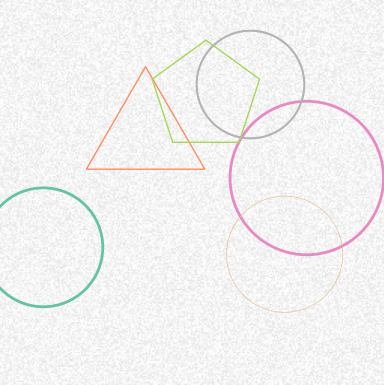[{"shape": "circle", "thickness": 2, "radius": 0.77, "center": [0.113, 0.358]}, {"shape": "triangle", "thickness": 1, "radius": 0.89, "center": [0.378, 0.649]}, {"shape": "circle", "thickness": 2, "radius": 1.0, "center": [0.797, 0.538]}, {"shape": "pentagon", "thickness": 1, "radius": 0.73, "center": [0.535, 0.749]}, {"shape": "circle", "thickness": 0.5, "radius": 0.75, "center": [0.739, 0.34]}, {"shape": "circle", "thickness": 1.5, "radius": 0.7, "center": [0.651, 0.78]}]